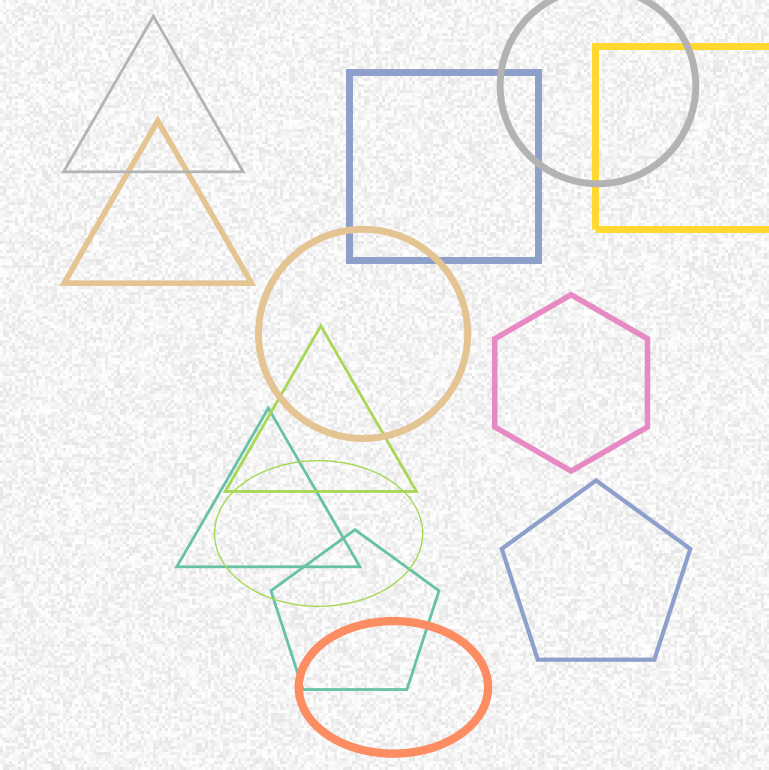[{"shape": "triangle", "thickness": 1, "radius": 0.69, "center": [0.349, 0.333]}, {"shape": "pentagon", "thickness": 1, "radius": 0.57, "center": [0.461, 0.197]}, {"shape": "oval", "thickness": 3, "radius": 0.61, "center": [0.511, 0.107]}, {"shape": "square", "thickness": 2.5, "radius": 0.61, "center": [0.576, 0.784]}, {"shape": "pentagon", "thickness": 1.5, "radius": 0.64, "center": [0.774, 0.247]}, {"shape": "hexagon", "thickness": 2, "radius": 0.57, "center": [0.742, 0.503]}, {"shape": "triangle", "thickness": 1, "radius": 0.72, "center": [0.417, 0.433]}, {"shape": "oval", "thickness": 0.5, "radius": 0.68, "center": [0.414, 0.307]}, {"shape": "square", "thickness": 2.5, "radius": 0.6, "center": [0.892, 0.821]}, {"shape": "triangle", "thickness": 2, "radius": 0.7, "center": [0.205, 0.703]}, {"shape": "circle", "thickness": 2.5, "radius": 0.68, "center": [0.472, 0.566]}, {"shape": "triangle", "thickness": 1, "radius": 0.67, "center": [0.199, 0.844]}, {"shape": "circle", "thickness": 2.5, "radius": 0.64, "center": [0.777, 0.888]}]